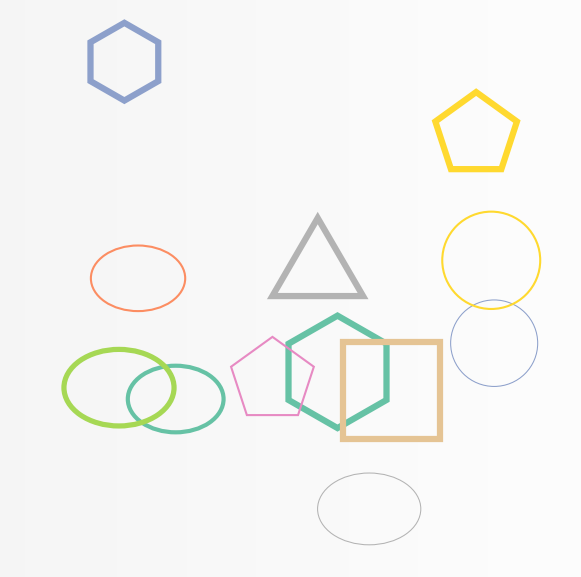[{"shape": "oval", "thickness": 2, "radius": 0.41, "center": [0.302, 0.308]}, {"shape": "hexagon", "thickness": 3, "radius": 0.49, "center": [0.581, 0.355]}, {"shape": "oval", "thickness": 1, "radius": 0.41, "center": [0.237, 0.517]}, {"shape": "circle", "thickness": 0.5, "radius": 0.37, "center": [0.85, 0.405]}, {"shape": "hexagon", "thickness": 3, "radius": 0.34, "center": [0.214, 0.892]}, {"shape": "pentagon", "thickness": 1, "radius": 0.37, "center": [0.469, 0.341]}, {"shape": "oval", "thickness": 2.5, "radius": 0.47, "center": [0.205, 0.328]}, {"shape": "circle", "thickness": 1, "radius": 0.42, "center": [0.845, 0.548]}, {"shape": "pentagon", "thickness": 3, "radius": 0.37, "center": [0.819, 0.766]}, {"shape": "square", "thickness": 3, "radius": 0.42, "center": [0.674, 0.323]}, {"shape": "triangle", "thickness": 3, "radius": 0.45, "center": [0.547, 0.532]}, {"shape": "oval", "thickness": 0.5, "radius": 0.44, "center": [0.635, 0.118]}]